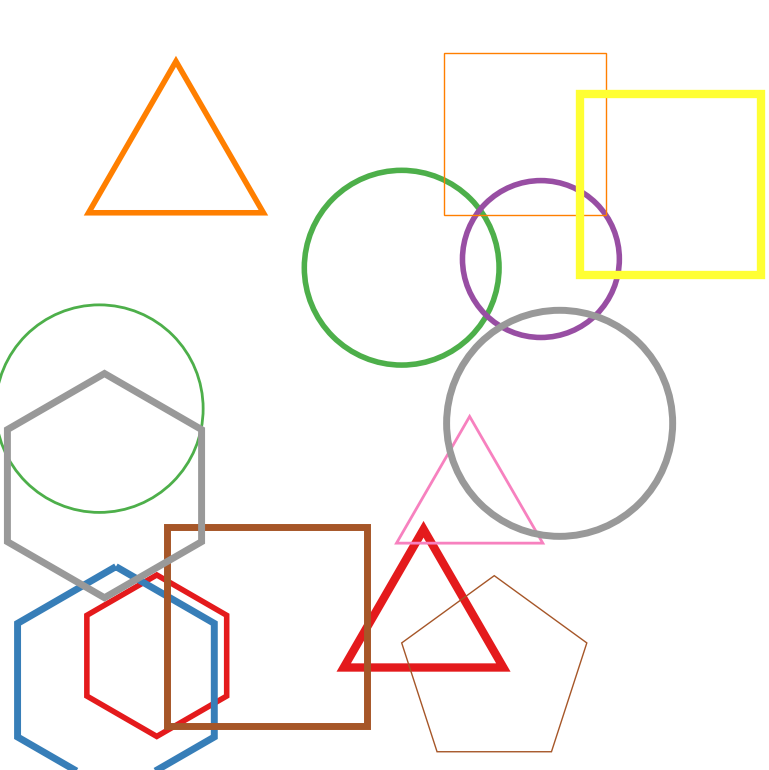[{"shape": "hexagon", "thickness": 2, "radius": 0.52, "center": [0.204, 0.148]}, {"shape": "triangle", "thickness": 3, "radius": 0.6, "center": [0.55, 0.193]}, {"shape": "hexagon", "thickness": 2.5, "radius": 0.74, "center": [0.151, 0.117]}, {"shape": "circle", "thickness": 1, "radius": 0.67, "center": [0.129, 0.469]}, {"shape": "circle", "thickness": 2, "radius": 0.63, "center": [0.522, 0.652]}, {"shape": "circle", "thickness": 2, "radius": 0.51, "center": [0.702, 0.664]}, {"shape": "square", "thickness": 0.5, "radius": 0.53, "center": [0.682, 0.826]}, {"shape": "triangle", "thickness": 2, "radius": 0.66, "center": [0.229, 0.789]}, {"shape": "square", "thickness": 3, "radius": 0.59, "center": [0.87, 0.761]}, {"shape": "pentagon", "thickness": 0.5, "radius": 0.63, "center": [0.642, 0.126]}, {"shape": "square", "thickness": 2.5, "radius": 0.65, "center": [0.347, 0.186]}, {"shape": "triangle", "thickness": 1, "radius": 0.55, "center": [0.61, 0.349]}, {"shape": "hexagon", "thickness": 2.5, "radius": 0.73, "center": [0.136, 0.369]}, {"shape": "circle", "thickness": 2.5, "radius": 0.73, "center": [0.727, 0.45]}]